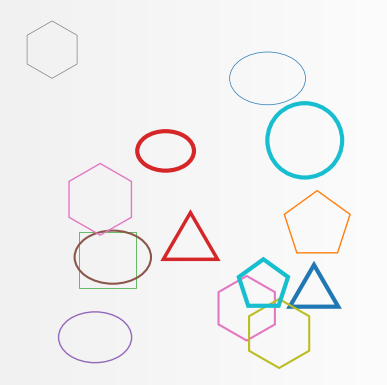[{"shape": "triangle", "thickness": 3, "radius": 0.36, "center": [0.81, 0.24]}, {"shape": "oval", "thickness": 0.5, "radius": 0.49, "center": [0.691, 0.796]}, {"shape": "pentagon", "thickness": 1, "radius": 0.45, "center": [0.819, 0.416]}, {"shape": "square", "thickness": 0.5, "radius": 0.36, "center": [0.278, 0.326]}, {"shape": "triangle", "thickness": 2.5, "radius": 0.4, "center": [0.491, 0.367]}, {"shape": "oval", "thickness": 3, "radius": 0.37, "center": [0.427, 0.608]}, {"shape": "oval", "thickness": 1, "radius": 0.47, "center": [0.245, 0.124]}, {"shape": "oval", "thickness": 1.5, "radius": 0.49, "center": [0.291, 0.332]}, {"shape": "hexagon", "thickness": 1, "radius": 0.47, "center": [0.259, 0.482]}, {"shape": "hexagon", "thickness": 1.5, "radius": 0.42, "center": [0.637, 0.199]}, {"shape": "hexagon", "thickness": 0.5, "radius": 0.37, "center": [0.134, 0.871]}, {"shape": "hexagon", "thickness": 1.5, "radius": 0.45, "center": [0.72, 0.134]}, {"shape": "circle", "thickness": 3, "radius": 0.48, "center": [0.786, 0.635]}, {"shape": "pentagon", "thickness": 3, "radius": 0.33, "center": [0.68, 0.26]}]